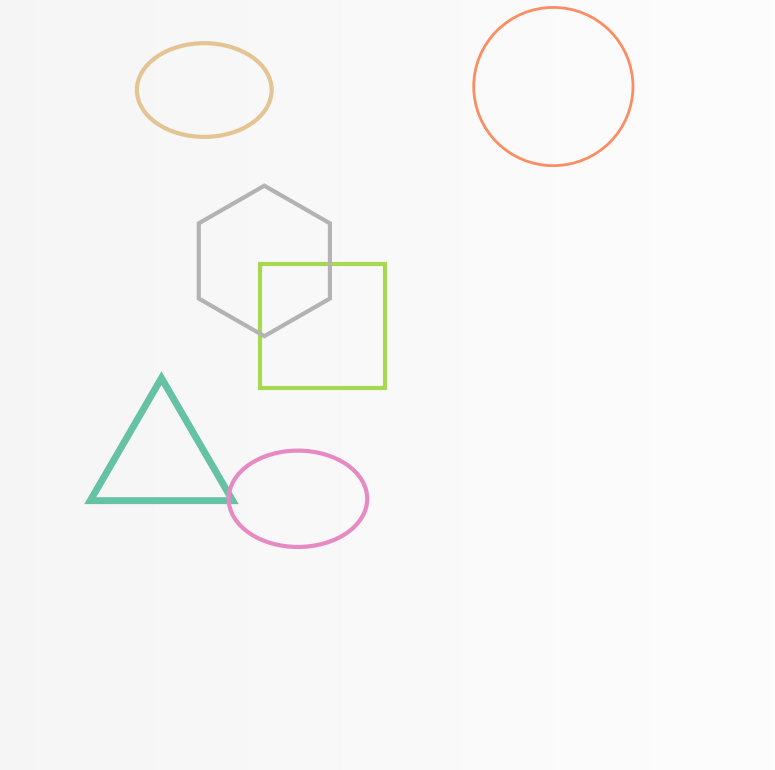[{"shape": "triangle", "thickness": 2.5, "radius": 0.53, "center": [0.208, 0.403]}, {"shape": "circle", "thickness": 1, "radius": 0.51, "center": [0.714, 0.888]}, {"shape": "oval", "thickness": 1.5, "radius": 0.45, "center": [0.384, 0.352]}, {"shape": "square", "thickness": 1.5, "radius": 0.4, "center": [0.416, 0.577]}, {"shape": "oval", "thickness": 1.5, "radius": 0.43, "center": [0.264, 0.883]}, {"shape": "hexagon", "thickness": 1.5, "radius": 0.49, "center": [0.341, 0.661]}]